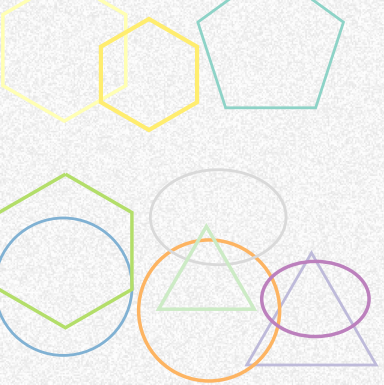[{"shape": "pentagon", "thickness": 2, "radius": 0.99, "center": [0.703, 0.881]}, {"shape": "hexagon", "thickness": 2.5, "radius": 0.92, "center": [0.167, 0.87]}, {"shape": "triangle", "thickness": 2, "radius": 0.97, "center": [0.809, 0.149]}, {"shape": "circle", "thickness": 2, "radius": 0.89, "center": [0.165, 0.255]}, {"shape": "circle", "thickness": 2.5, "radius": 0.92, "center": [0.543, 0.194]}, {"shape": "hexagon", "thickness": 2.5, "radius": 1.0, "center": [0.17, 0.348]}, {"shape": "oval", "thickness": 2, "radius": 0.88, "center": [0.567, 0.436]}, {"shape": "oval", "thickness": 2.5, "radius": 0.7, "center": [0.819, 0.223]}, {"shape": "triangle", "thickness": 2.5, "radius": 0.72, "center": [0.536, 0.269]}, {"shape": "hexagon", "thickness": 3, "radius": 0.72, "center": [0.387, 0.807]}]